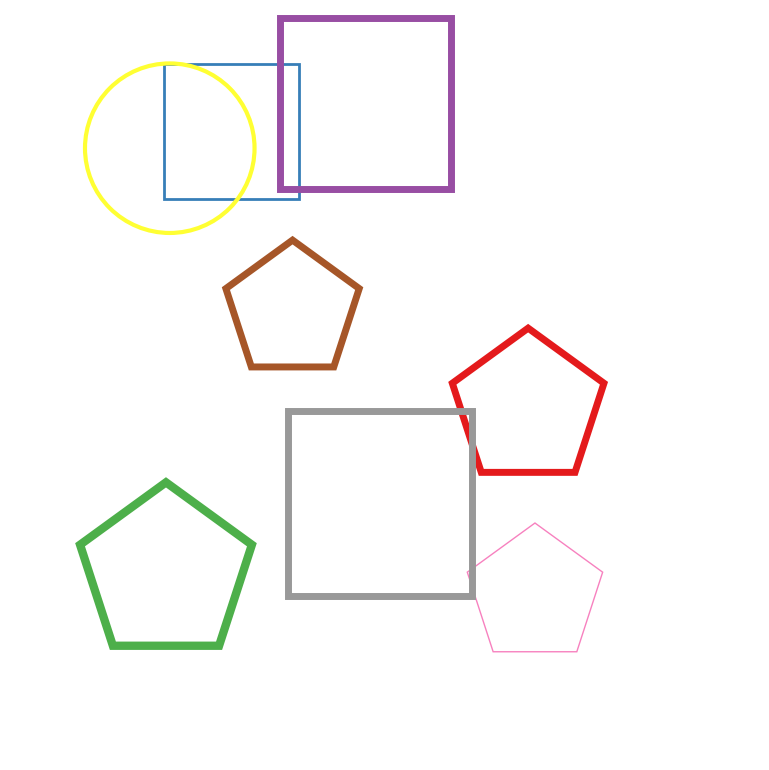[{"shape": "pentagon", "thickness": 2.5, "radius": 0.52, "center": [0.686, 0.47]}, {"shape": "square", "thickness": 1, "radius": 0.44, "center": [0.301, 0.829]}, {"shape": "pentagon", "thickness": 3, "radius": 0.59, "center": [0.216, 0.256]}, {"shape": "square", "thickness": 2.5, "radius": 0.56, "center": [0.475, 0.866]}, {"shape": "circle", "thickness": 1.5, "radius": 0.55, "center": [0.22, 0.808]}, {"shape": "pentagon", "thickness": 2.5, "radius": 0.46, "center": [0.38, 0.597]}, {"shape": "pentagon", "thickness": 0.5, "radius": 0.46, "center": [0.695, 0.228]}, {"shape": "square", "thickness": 2.5, "radius": 0.6, "center": [0.494, 0.346]}]